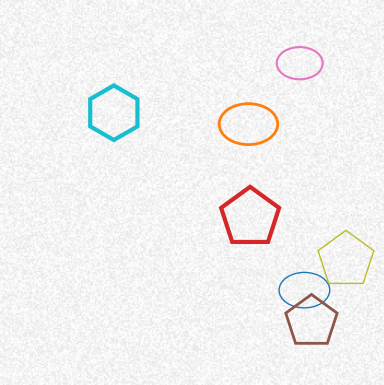[{"shape": "oval", "thickness": 1, "radius": 0.33, "center": [0.791, 0.246]}, {"shape": "oval", "thickness": 2, "radius": 0.38, "center": [0.645, 0.678]}, {"shape": "pentagon", "thickness": 3, "radius": 0.4, "center": [0.65, 0.436]}, {"shape": "pentagon", "thickness": 2, "radius": 0.35, "center": [0.809, 0.165]}, {"shape": "oval", "thickness": 1.5, "radius": 0.3, "center": [0.778, 0.836]}, {"shape": "pentagon", "thickness": 1, "radius": 0.38, "center": [0.899, 0.325]}, {"shape": "hexagon", "thickness": 3, "radius": 0.35, "center": [0.296, 0.707]}]